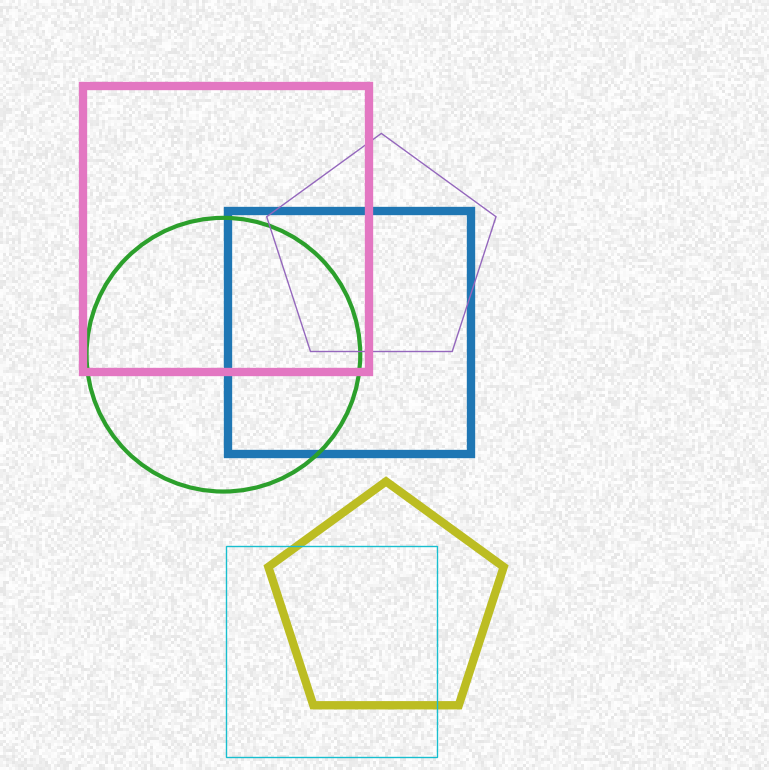[{"shape": "square", "thickness": 3, "radius": 0.79, "center": [0.454, 0.568]}, {"shape": "circle", "thickness": 1.5, "radius": 0.89, "center": [0.29, 0.539]}, {"shape": "pentagon", "thickness": 0.5, "radius": 0.78, "center": [0.495, 0.67]}, {"shape": "square", "thickness": 3, "radius": 0.93, "center": [0.294, 0.702]}, {"shape": "pentagon", "thickness": 3, "radius": 0.8, "center": [0.501, 0.214]}, {"shape": "square", "thickness": 0.5, "radius": 0.69, "center": [0.431, 0.154]}]